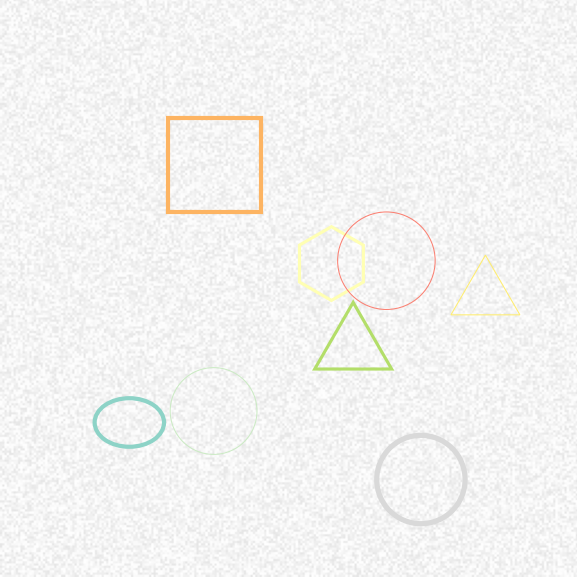[{"shape": "oval", "thickness": 2, "radius": 0.3, "center": [0.224, 0.268]}, {"shape": "hexagon", "thickness": 1.5, "radius": 0.32, "center": [0.574, 0.543]}, {"shape": "circle", "thickness": 0.5, "radius": 0.42, "center": [0.669, 0.548]}, {"shape": "square", "thickness": 2, "radius": 0.4, "center": [0.372, 0.713]}, {"shape": "triangle", "thickness": 1.5, "radius": 0.38, "center": [0.612, 0.399]}, {"shape": "circle", "thickness": 2.5, "radius": 0.38, "center": [0.729, 0.169]}, {"shape": "circle", "thickness": 0.5, "radius": 0.38, "center": [0.37, 0.287]}, {"shape": "triangle", "thickness": 0.5, "radius": 0.34, "center": [0.841, 0.488]}]